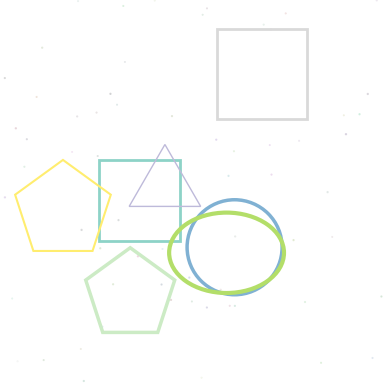[{"shape": "square", "thickness": 2, "radius": 0.52, "center": [0.362, 0.48]}, {"shape": "triangle", "thickness": 1, "radius": 0.54, "center": [0.428, 0.517]}, {"shape": "circle", "thickness": 2.5, "radius": 0.62, "center": [0.609, 0.358]}, {"shape": "oval", "thickness": 3, "radius": 0.75, "center": [0.588, 0.343]}, {"shape": "square", "thickness": 2, "radius": 0.58, "center": [0.68, 0.808]}, {"shape": "pentagon", "thickness": 2.5, "radius": 0.61, "center": [0.338, 0.235]}, {"shape": "pentagon", "thickness": 1.5, "radius": 0.65, "center": [0.164, 0.454]}]